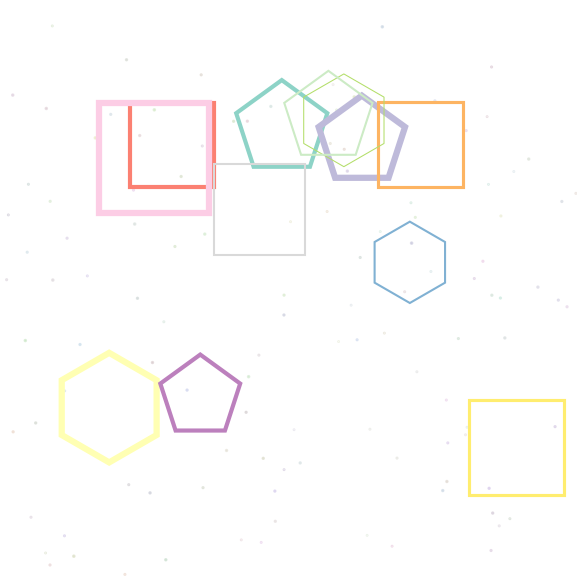[{"shape": "pentagon", "thickness": 2, "radius": 0.41, "center": [0.488, 0.777]}, {"shape": "hexagon", "thickness": 3, "radius": 0.47, "center": [0.189, 0.293]}, {"shape": "pentagon", "thickness": 3, "radius": 0.39, "center": [0.627, 0.755]}, {"shape": "square", "thickness": 2, "radius": 0.36, "center": [0.297, 0.748]}, {"shape": "hexagon", "thickness": 1, "radius": 0.35, "center": [0.71, 0.545]}, {"shape": "square", "thickness": 1.5, "radius": 0.37, "center": [0.729, 0.749]}, {"shape": "hexagon", "thickness": 0.5, "radius": 0.4, "center": [0.595, 0.791]}, {"shape": "square", "thickness": 3, "radius": 0.48, "center": [0.267, 0.725]}, {"shape": "square", "thickness": 1, "radius": 0.39, "center": [0.45, 0.637]}, {"shape": "pentagon", "thickness": 2, "radius": 0.36, "center": [0.347, 0.312]}, {"shape": "pentagon", "thickness": 1, "radius": 0.4, "center": [0.569, 0.796]}, {"shape": "square", "thickness": 1.5, "radius": 0.41, "center": [0.895, 0.224]}]